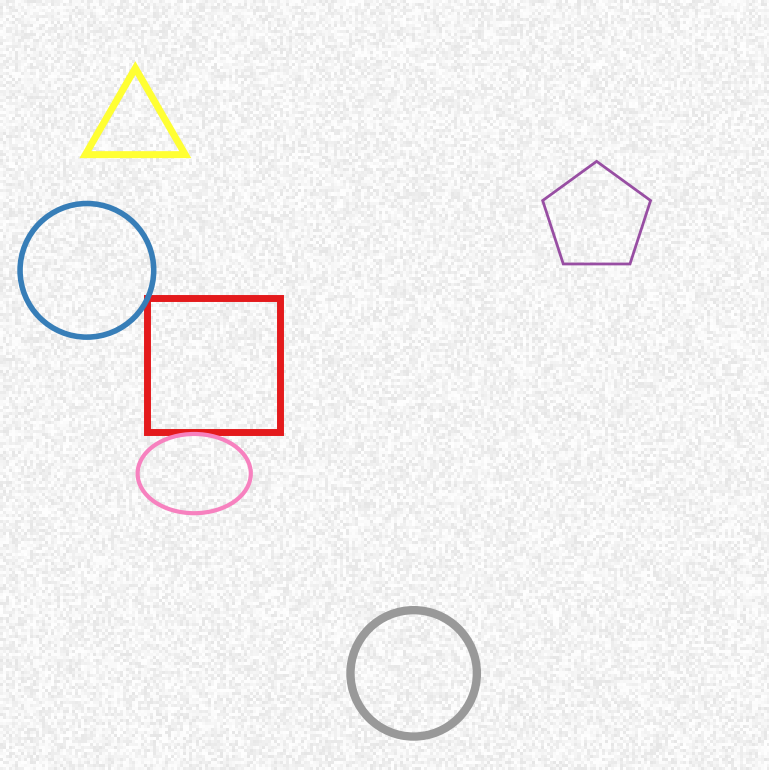[{"shape": "square", "thickness": 2.5, "radius": 0.43, "center": [0.277, 0.526]}, {"shape": "circle", "thickness": 2, "radius": 0.43, "center": [0.113, 0.649]}, {"shape": "pentagon", "thickness": 1, "radius": 0.37, "center": [0.775, 0.717]}, {"shape": "triangle", "thickness": 2.5, "radius": 0.37, "center": [0.176, 0.837]}, {"shape": "oval", "thickness": 1.5, "radius": 0.37, "center": [0.252, 0.385]}, {"shape": "circle", "thickness": 3, "radius": 0.41, "center": [0.537, 0.126]}]